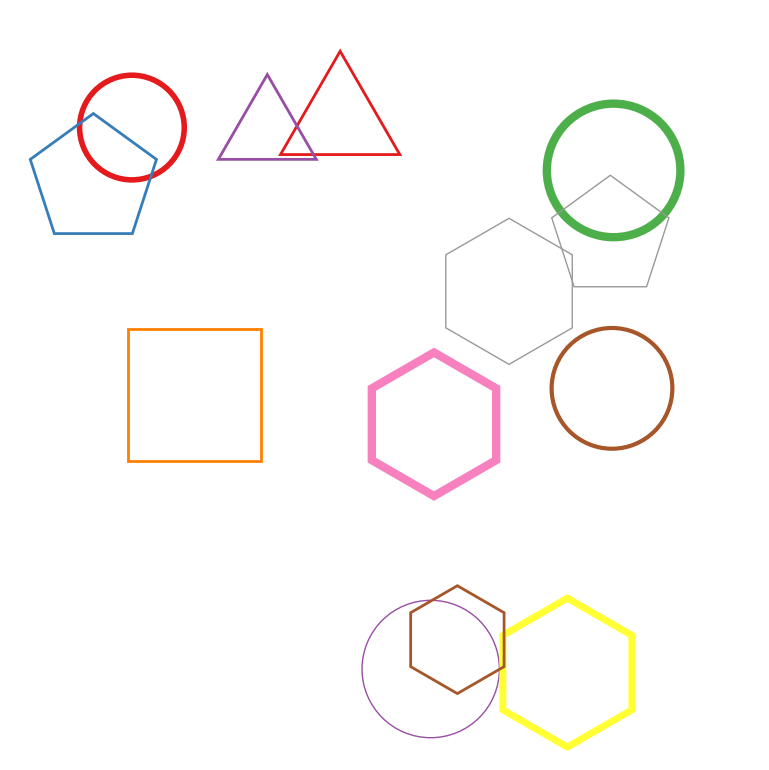[{"shape": "triangle", "thickness": 1, "radius": 0.45, "center": [0.442, 0.844]}, {"shape": "circle", "thickness": 2, "radius": 0.34, "center": [0.171, 0.834]}, {"shape": "pentagon", "thickness": 1, "radius": 0.43, "center": [0.121, 0.766]}, {"shape": "circle", "thickness": 3, "radius": 0.43, "center": [0.797, 0.779]}, {"shape": "circle", "thickness": 0.5, "radius": 0.45, "center": [0.559, 0.131]}, {"shape": "triangle", "thickness": 1, "radius": 0.37, "center": [0.347, 0.83]}, {"shape": "square", "thickness": 1, "radius": 0.43, "center": [0.252, 0.487]}, {"shape": "hexagon", "thickness": 2.5, "radius": 0.48, "center": [0.737, 0.126]}, {"shape": "hexagon", "thickness": 1, "radius": 0.35, "center": [0.594, 0.169]}, {"shape": "circle", "thickness": 1.5, "radius": 0.39, "center": [0.795, 0.496]}, {"shape": "hexagon", "thickness": 3, "radius": 0.47, "center": [0.564, 0.449]}, {"shape": "hexagon", "thickness": 0.5, "radius": 0.47, "center": [0.661, 0.622]}, {"shape": "pentagon", "thickness": 0.5, "radius": 0.4, "center": [0.793, 0.692]}]